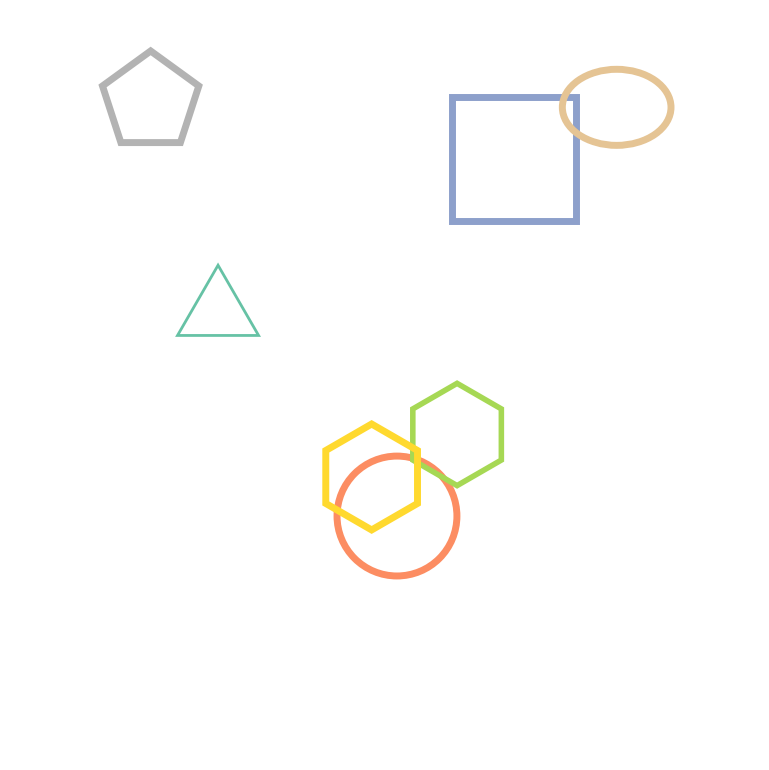[{"shape": "triangle", "thickness": 1, "radius": 0.3, "center": [0.283, 0.595]}, {"shape": "circle", "thickness": 2.5, "radius": 0.39, "center": [0.516, 0.33]}, {"shape": "square", "thickness": 2.5, "radius": 0.4, "center": [0.667, 0.794]}, {"shape": "hexagon", "thickness": 2, "radius": 0.33, "center": [0.594, 0.436]}, {"shape": "hexagon", "thickness": 2.5, "radius": 0.34, "center": [0.483, 0.381]}, {"shape": "oval", "thickness": 2.5, "radius": 0.35, "center": [0.801, 0.861]}, {"shape": "pentagon", "thickness": 2.5, "radius": 0.33, "center": [0.196, 0.868]}]